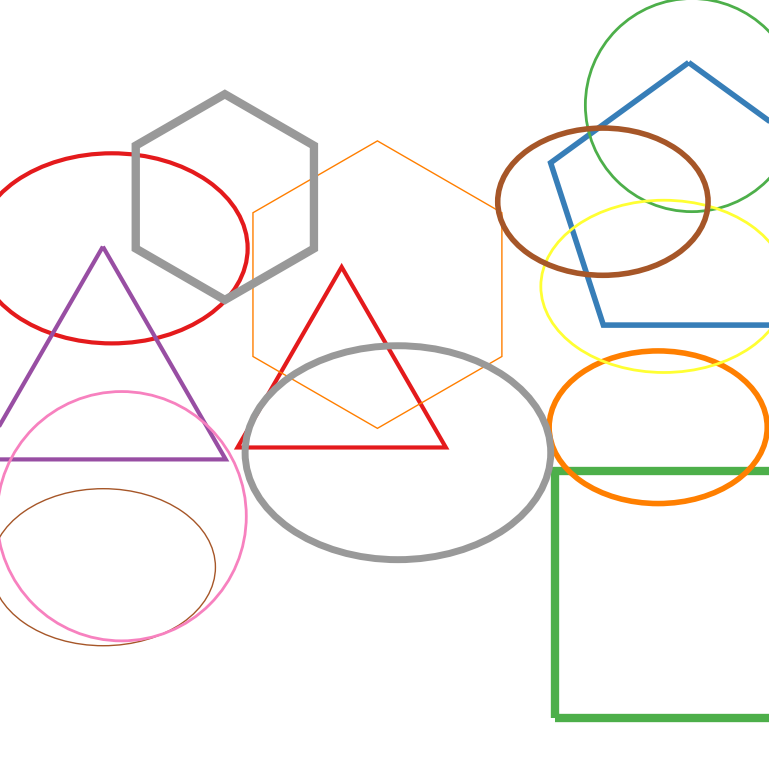[{"shape": "oval", "thickness": 1.5, "radius": 0.88, "center": [0.145, 0.677]}, {"shape": "triangle", "thickness": 1.5, "radius": 0.78, "center": [0.444, 0.497]}, {"shape": "pentagon", "thickness": 2, "radius": 0.94, "center": [0.894, 0.73]}, {"shape": "circle", "thickness": 1, "radius": 0.69, "center": [0.899, 0.864]}, {"shape": "square", "thickness": 3, "radius": 0.8, "center": [0.881, 0.228]}, {"shape": "triangle", "thickness": 1.5, "radius": 0.92, "center": [0.134, 0.495]}, {"shape": "oval", "thickness": 2, "radius": 0.71, "center": [0.855, 0.445]}, {"shape": "hexagon", "thickness": 0.5, "radius": 0.93, "center": [0.49, 0.63]}, {"shape": "oval", "thickness": 1, "radius": 0.8, "center": [0.862, 0.628]}, {"shape": "oval", "thickness": 0.5, "radius": 0.73, "center": [0.134, 0.263]}, {"shape": "oval", "thickness": 2, "radius": 0.68, "center": [0.783, 0.738]}, {"shape": "circle", "thickness": 1, "radius": 0.81, "center": [0.158, 0.33]}, {"shape": "hexagon", "thickness": 3, "radius": 0.67, "center": [0.292, 0.744]}, {"shape": "oval", "thickness": 2.5, "radius": 0.99, "center": [0.517, 0.412]}]